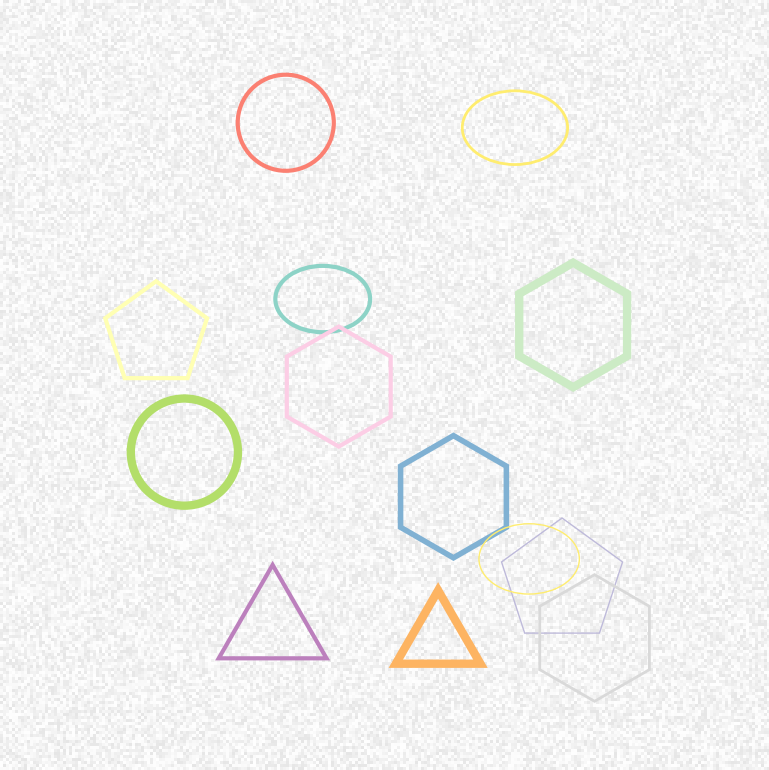[{"shape": "oval", "thickness": 1.5, "radius": 0.31, "center": [0.419, 0.612]}, {"shape": "pentagon", "thickness": 1.5, "radius": 0.35, "center": [0.203, 0.565]}, {"shape": "pentagon", "thickness": 0.5, "radius": 0.41, "center": [0.73, 0.245]}, {"shape": "circle", "thickness": 1.5, "radius": 0.31, "center": [0.371, 0.841]}, {"shape": "hexagon", "thickness": 2, "radius": 0.4, "center": [0.589, 0.355]}, {"shape": "triangle", "thickness": 3, "radius": 0.32, "center": [0.569, 0.17]}, {"shape": "circle", "thickness": 3, "radius": 0.35, "center": [0.239, 0.413]}, {"shape": "hexagon", "thickness": 1.5, "radius": 0.39, "center": [0.44, 0.498]}, {"shape": "hexagon", "thickness": 1, "radius": 0.41, "center": [0.772, 0.171]}, {"shape": "triangle", "thickness": 1.5, "radius": 0.4, "center": [0.354, 0.185]}, {"shape": "hexagon", "thickness": 3, "radius": 0.4, "center": [0.744, 0.578]}, {"shape": "oval", "thickness": 0.5, "radius": 0.33, "center": [0.687, 0.274]}, {"shape": "oval", "thickness": 1, "radius": 0.34, "center": [0.669, 0.834]}]